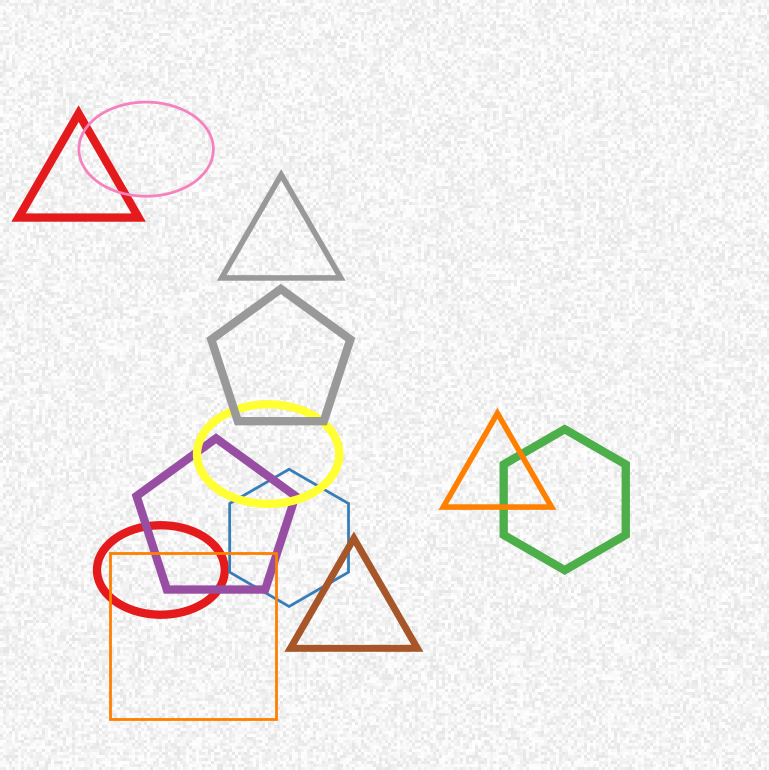[{"shape": "oval", "thickness": 3, "radius": 0.41, "center": [0.209, 0.26]}, {"shape": "triangle", "thickness": 3, "radius": 0.45, "center": [0.102, 0.762]}, {"shape": "hexagon", "thickness": 1, "radius": 0.45, "center": [0.375, 0.301]}, {"shape": "hexagon", "thickness": 3, "radius": 0.46, "center": [0.733, 0.351]}, {"shape": "pentagon", "thickness": 3, "radius": 0.54, "center": [0.281, 0.322]}, {"shape": "square", "thickness": 1, "radius": 0.54, "center": [0.251, 0.174]}, {"shape": "triangle", "thickness": 2, "radius": 0.41, "center": [0.646, 0.382]}, {"shape": "oval", "thickness": 3, "radius": 0.46, "center": [0.348, 0.41]}, {"shape": "triangle", "thickness": 2.5, "radius": 0.48, "center": [0.46, 0.206]}, {"shape": "oval", "thickness": 1, "radius": 0.44, "center": [0.19, 0.806]}, {"shape": "triangle", "thickness": 2, "radius": 0.45, "center": [0.365, 0.684]}, {"shape": "pentagon", "thickness": 3, "radius": 0.47, "center": [0.365, 0.53]}]